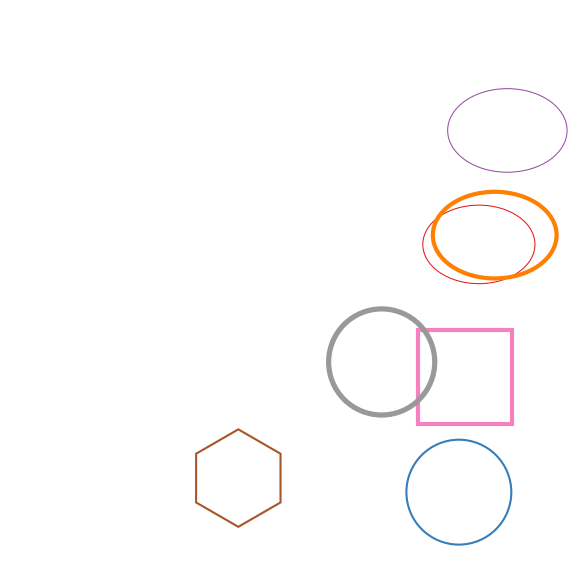[{"shape": "oval", "thickness": 0.5, "radius": 0.49, "center": [0.829, 0.576]}, {"shape": "circle", "thickness": 1, "radius": 0.45, "center": [0.795, 0.147]}, {"shape": "oval", "thickness": 0.5, "radius": 0.52, "center": [0.879, 0.773]}, {"shape": "oval", "thickness": 2, "radius": 0.54, "center": [0.857, 0.592]}, {"shape": "hexagon", "thickness": 1, "radius": 0.42, "center": [0.413, 0.171]}, {"shape": "square", "thickness": 2, "radius": 0.41, "center": [0.805, 0.346]}, {"shape": "circle", "thickness": 2.5, "radius": 0.46, "center": [0.661, 0.372]}]